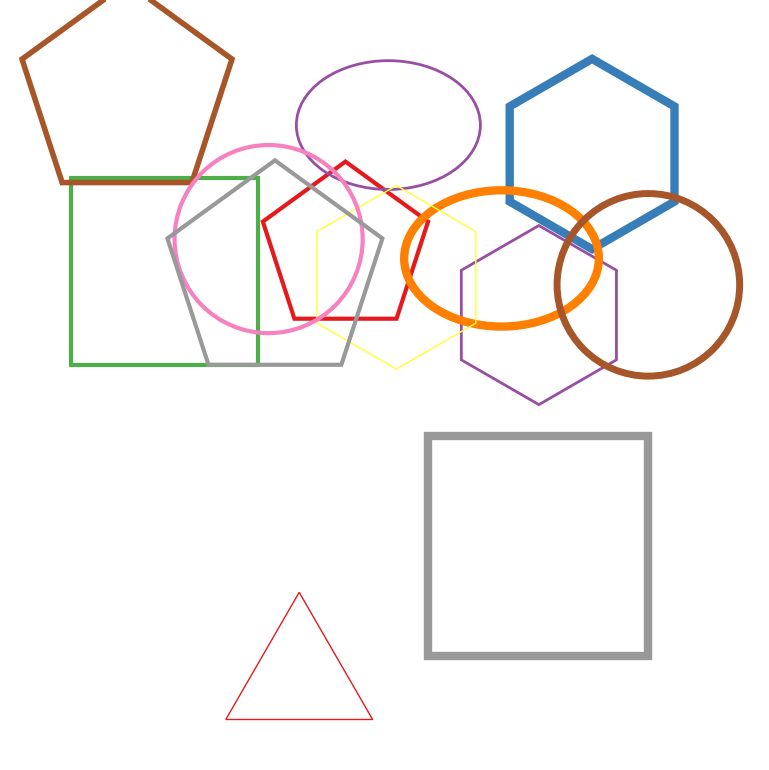[{"shape": "pentagon", "thickness": 1.5, "radius": 0.56, "center": [0.449, 0.677]}, {"shape": "triangle", "thickness": 0.5, "radius": 0.55, "center": [0.389, 0.121]}, {"shape": "hexagon", "thickness": 3, "radius": 0.62, "center": [0.769, 0.8]}, {"shape": "square", "thickness": 1.5, "radius": 0.61, "center": [0.213, 0.648]}, {"shape": "oval", "thickness": 1, "radius": 0.6, "center": [0.504, 0.838]}, {"shape": "hexagon", "thickness": 1, "radius": 0.58, "center": [0.7, 0.591]}, {"shape": "oval", "thickness": 3, "radius": 0.63, "center": [0.651, 0.664]}, {"shape": "hexagon", "thickness": 0.5, "radius": 0.6, "center": [0.515, 0.64]}, {"shape": "pentagon", "thickness": 2, "radius": 0.72, "center": [0.165, 0.879]}, {"shape": "circle", "thickness": 2.5, "radius": 0.59, "center": [0.842, 0.63]}, {"shape": "circle", "thickness": 1.5, "radius": 0.61, "center": [0.349, 0.69]}, {"shape": "square", "thickness": 3, "radius": 0.71, "center": [0.699, 0.291]}, {"shape": "pentagon", "thickness": 1.5, "radius": 0.73, "center": [0.357, 0.645]}]